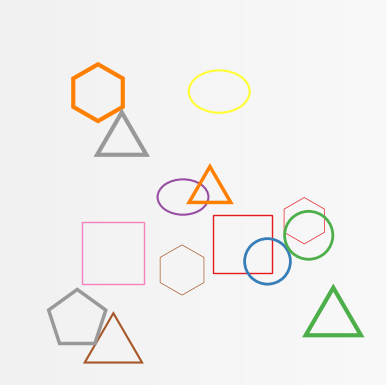[{"shape": "hexagon", "thickness": 0.5, "radius": 0.3, "center": [0.785, 0.427]}, {"shape": "square", "thickness": 1, "radius": 0.38, "center": [0.626, 0.365]}, {"shape": "circle", "thickness": 2, "radius": 0.3, "center": [0.69, 0.321]}, {"shape": "triangle", "thickness": 3, "radius": 0.41, "center": [0.86, 0.17]}, {"shape": "circle", "thickness": 2, "radius": 0.31, "center": [0.797, 0.389]}, {"shape": "oval", "thickness": 1.5, "radius": 0.33, "center": [0.472, 0.488]}, {"shape": "triangle", "thickness": 2.5, "radius": 0.31, "center": [0.542, 0.505]}, {"shape": "hexagon", "thickness": 3, "radius": 0.37, "center": [0.253, 0.759]}, {"shape": "oval", "thickness": 1.5, "radius": 0.39, "center": [0.566, 0.762]}, {"shape": "hexagon", "thickness": 0.5, "radius": 0.33, "center": [0.47, 0.299]}, {"shape": "triangle", "thickness": 1.5, "radius": 0.43, "center": [0.293, 0.101]}, {"shape": "square", "thickness": 1, "radius": 0.4, "center": [0.292, 0.344]}, {"shape": "triangle", "thickness": 3, "radius": 0.37, "center": [0.314, 0.635]}, {"shape": "pentagon", "thickness": 2.5, "radius": 0.39, "center": [0.199, 0.171]}]